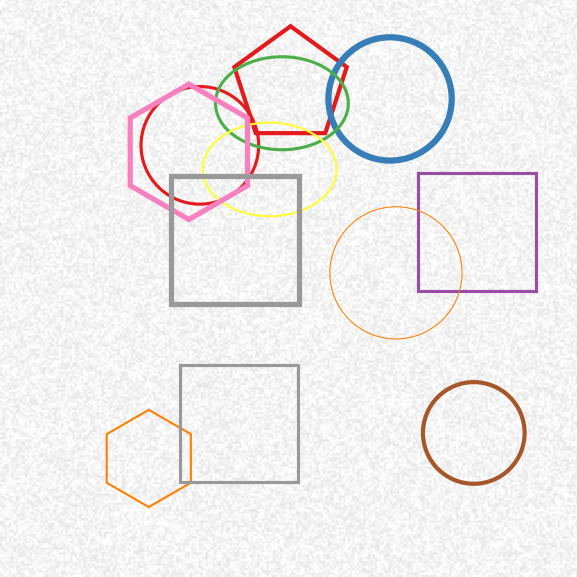[{"shape": "circle", "thickness": 1.5, "radius": 0.51, "center": [0.346, 0.747]}, {"shape": "pentagon", "thickness": 2, "radius": 0.51, "center": [0.503, 0.851]}, {"shape": "circle", "thickness": 3, "radius": 0.53, "center": [0.675, 0.828]}, {"shape": "oval", "thickness": 1.5, "radius": 0.58, "center": [0.488, 0.82]}, {"shape": "square", "thickness": 1.5, "radius": 0.51, "center": [0.826, 0.597]}, {"shape": "circle", "thickness": 0.5, "radius": 0.57, "center": [0.686, 0.527]}, {"shape": "hexagon", "thickness": 1, "radius": 0.42, "center": [0.258, 0.205]}, {"shape": "oval", "thickness": 1, "radius": 0.58, "center": [0.467, 0.706]}, {"shape": "circle", "thickness": 2, "radius": 0.44, "center": [0.82, 0.249]}, {"shape": "hexagon", "thickness": 2.5, "radius": 0.59, "center": [0.327, 0.736]}, {"shape": "square", "thickness": 2.5, "radius": 0.55, "center": [0.407, 0.584]}, {"shape": "square", "thickness": 1.5, "radius": 0.51, "center": [0.414, 0.265]}]